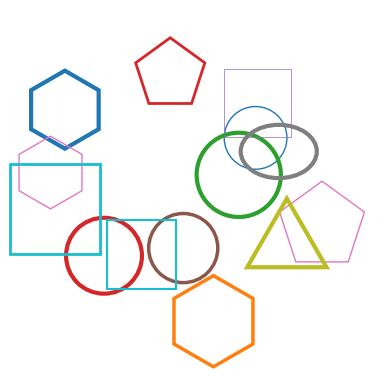[{"shape": "circle", "thickness": 1, "radius": 0.41, "center": [0.664, 0.642]}, {"shape": "hexagon", "thickness": 3, "radius": 0.51, "center": [0.169, 0.715]}, {"shape": "hexagon", "thickness": 2.5, "radius": 0.59, "center": [0.554, 0.166]}, {"shape": "circle", "thickness": 3, "radius": 0.55, "center": [0.62, 0.546]}, {"shape": "pentagon", "thickness": 2, "radius": 0.47, "center": [0.442, 0.808]}, {"shape": "circle", "thickness": 3, "radius": 0.49, "center": [0.27, 0.336]}, {"shape": "square", "thickness": 0.5, "radius": 0.44, "center": [0.669, 0.732]}, {"shape": "circle", "thickness": 2.5, "radius": 0.45, "center": [0.476, 0.356]}, {"shape": "pentagon", "thickness": 1, "radius": 0.58, "center": [0.836, 0.414]}, {"shape": "hexagon", "thickness": 1, "radius": 0.47, "center": [0.131, 0.552]}, {"shape": "oval", "thickness": 3, "radius": 0.49, "center": [0.724, 0.607]}, {"shape": "triangle", "thickness": 3, "radius": 0.59, "center": [0.745, 0.365]}, {"shape": "square", "thickness": 1.5, "radius": 0.44, "center": [0.367, 0.339]}, {"shape": "square", "thickness": 2, "radius": 0.59, "center": [0.142, 0.456]}]